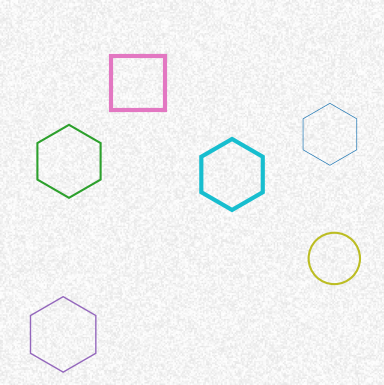[{"shape": "hexagon", "thickness": 0.5, "radius": 0.4, "center": [0.857, 0.651]}, {"shape": "hexagon", "thickness": 1.5, "radius": 0.47, "center": [0.179, 0.581]}, {"shape": "hexagon", "thickness": 1, "radius": 0.49, "center": [0.164, 0.131]}, {"shape": "square", "thickness": 3, "radius": 0.35, "center": [0.36, 0.784]}, {"shape": "circle", "thickness": 1.5, "radius": 0.33, "center": [0.868, 0.329]}, {"shape": "hexagon", "thickness": 3, "radius": 0.46, "center": [0.603, 0.547]}]